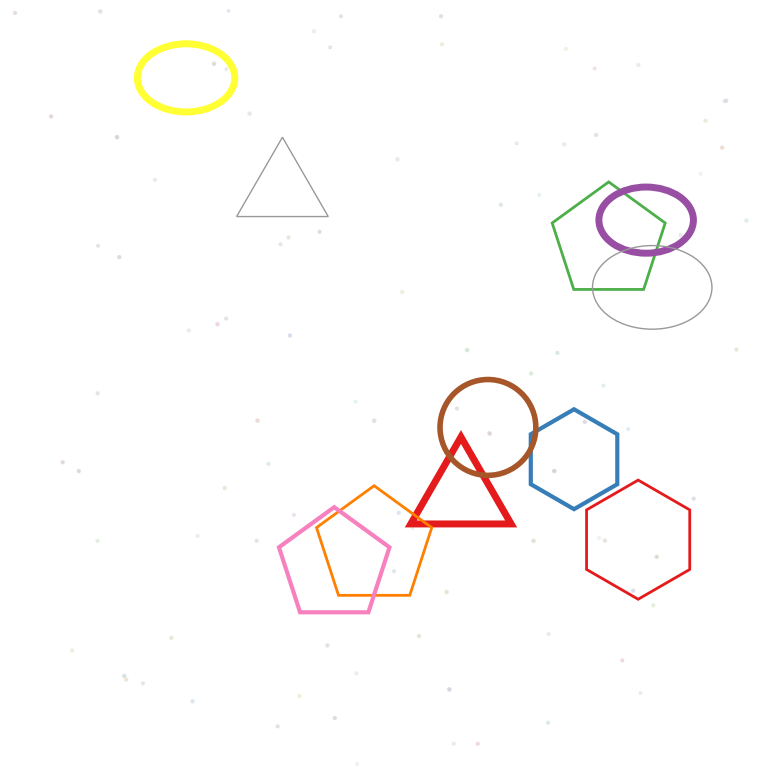[{"shape": "triangle", "thickness": 2.5, "radius": 0.38, "center": [0.599, 0.357]}, {"shape": "hexagon", "thickness": 1, "radius": 0.39, "center": [0.829, 0.299]}, {"shape": "hexagon", "thickness": 1.5, "radius": 0.32, "center": [0.746, 0.404]}, {"shape": "pentagon", "thickness": 1, "radius": 0.39, "center": [0.791, 0.687]}, {"shape": "oval", "thickness": 2.5, "radius": 0.31, "center": [0.839, 0.714]}, {"shape": "pentagon", "thickness": 1, "radius": 0.39, "center": [0.486, 0.29]}, {"shape": "oval", "thickness": 2.5, "radius": 0.32, "center": [0.242, 0.899]}, {"shape": "circle", "thickness": 2, "radius": 0.31, "center": [0.634, 0.445]}, {"shape": "pentagon", "thickness": 1.5, "radius": 0.38, "center": [0.434, 0.266]}, {"shape": "oval", "thickness": 0.5, "radius": 0.39, "center": [0.847, 0.627]}, {"shape": "triangle", "thickness": 0.5, "radius": 0.34, "center": [0.367, 0.753]}]